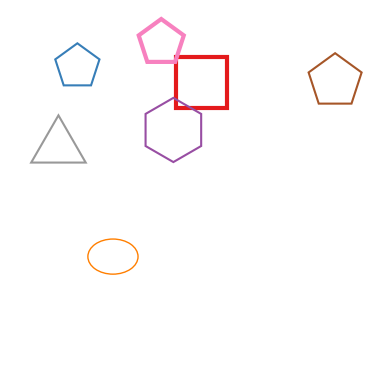[{"shape": "square", "thickness": 3, "radius": 0.33, "center": [0.523, 0.786]}, {"shape": "pentagon", "thickness": 1.5, "radius": 0.3, "center": [0.201, 0.827]}, {"shape": "hexagon", "thickness": 1.5, "radius": 0.42, "center": [0.45, 0.662]}, {"shape": "oval", "thickness": 1, "radius": 0.33, "center": [0.293, 0.334]}, {"shape": "pentagon", "thickness": 1.5, "radius": 0.36, "center": [0.87, 0.789]}, {"shape": "pentagon", "thickness": 3, "radius": 0.31, "center": [0.419, 0.889]}, {"shape": "triangle", "thickness": 1.5, "radius": 0.41, "center": [0.152, 0.619]}]